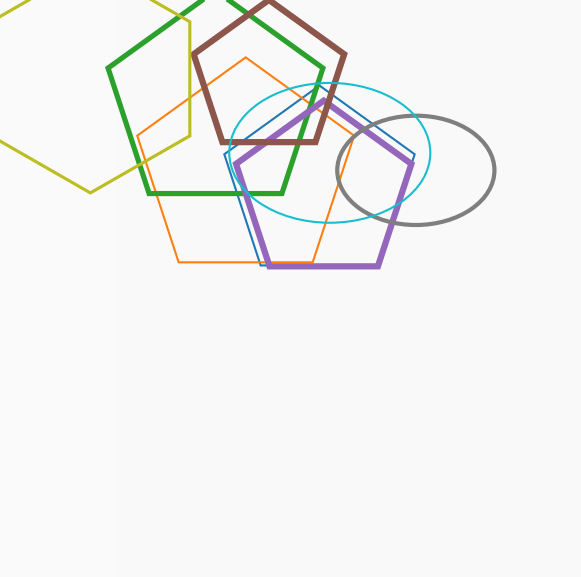[{"shape": "pentagon", "thickness": 1, "radius": 0.86, "center": [0.55, 0.679]}, {"shape": "pentagon", "thickness": 1, "radius": 0.98, "center": [0.423, 0.704]}, {"shape": "pentagon", "thickness": 2.5, "radius": 0.97, "center": [0.371, 0.821]}, {"shape": "pentagon", "thickness": 3, "radius": 0.79, "center": [0.557, 0.666]}, {"shape": "pentagon", "thickness": 3, "radius": 0.68, "center": [0.463, 0.863]}, {"shape": "oval", "thickness": 2, "radius": 0.68, "center": [0.715, 0.704]}, {"shape": "hexagon", "thickness": 1.5, "radius": 0.99, "center": [0.155, 0.863]}, {"shape": "oval", "thickness": 1, "radius": 0.86, "center": [0.567, 0.734]}]